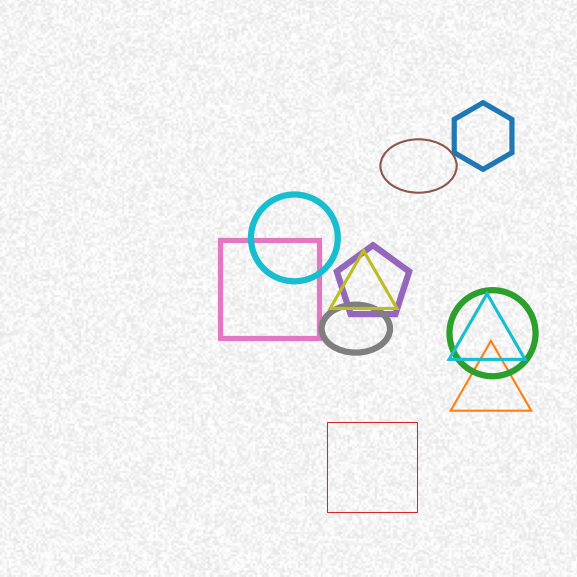[{"shape": "hexagon", "thickness": 2.5, "radius": 0.29, "center": [0.837, 0.764]}, {"shape": "triangle", "thickness": 1, "radius": 0.4, "center": [0.85, 0.328]}, {"shape": "circle", "thickness": 3, "radius": 0.37, "center": [0.853, 0.422]}, {"shape": "square", "thickness": 0.5, "radius": 0.39, "center": [0.644, 0.191]}, {"shape": "pentagon", "thickness": 3, "radius": 0.33, "center": [0.646, 0.509]}, {"shape": "oval", "thickness": 1, "radius": 0.33, "center": [0.725, 0.712]}, {"shape": "square", "thickness": 2.5, "radius": 0.43, "center": [0.466, 0.498]}, {"shape": "oval", "thickness": 3, "radius": 0.3, "center": [0.616, 0.43]}, {"shape": "triangle", "thickness": 1.5, "radius": 0.33, "center": [0.629, 0.498]}, {"shape": "circle", "thickness": 3, "radius": 0.38, "center": [0.51, 0.587]}, {"shape": "triangle", "thickness": 1.5, "radius": 0.38, "center": [0.843, 0.415]}]